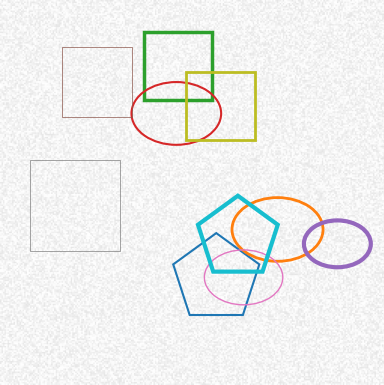[{"shape": "pentagon", "thickness": 1.5, "radius": 0.59, "center": [0.562, 0.277]}, {"shape": "oval", "thickness": 2, "radius": 0.59, "center": [0.721, 0.404]}, {"shape": "square", "thickness": 2.5, "radius": 0.44, "center": [0.463, 0.828]}, {"shape": "oval", "thickness": 1.5, "radius": 0.58, "center": [0.458, 0.705]}, {"shape": "oval", "thickness": 3, "radius": 0.43, "center": [0.876, 0.367]}, {"shape": "square", "thickness": 0.5, "radius": 0.46, "center": [0.252, 0.787]}, {"shape": "oval", "thickness": 1, "radius": 0.51, "center": [0.633, 0.28]}, {"shape": "square", "thickness": 0.5, "radius": 0.59, "center": [0.194, 0.467]}, {"shape": "square", "thickness": 2, "radius": 0.44, "center": [0.573, 0.724]}, {"shape": "pentagon", "thickness": 3, "radius": 0.54, "center": [0.618, 0.383]}]